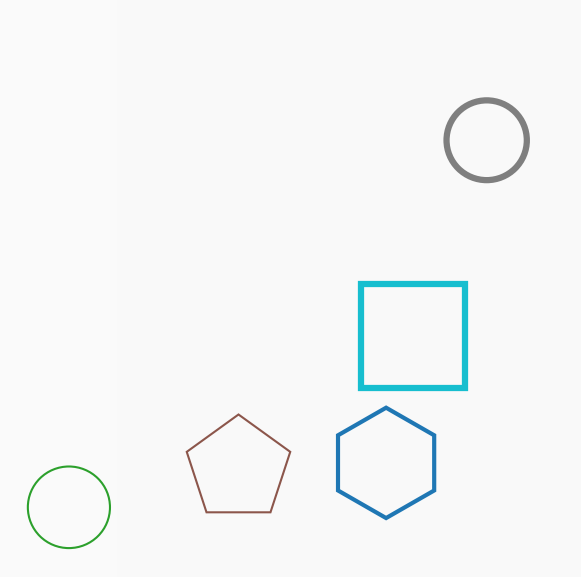[{"shape": "hexagon", "thickness": 2, "radius": 0.48, "center": [0.664, 0.198]}, {"shape": "circle", "thickness": 1, "radius": 0.35, "center": [0.119, 0.121]}, {"shape": "pentagon", "thickness": 1, "radius": 0.47, "center": [0.41, 0.188]}, {"shape": "circle", "thickness": 3, "radius": 0.35, "center": [0.837, 0.756]}, {"shape": "square", "thickness": 3, "radius": 0.45, "center": [0.711, 0.417]}]